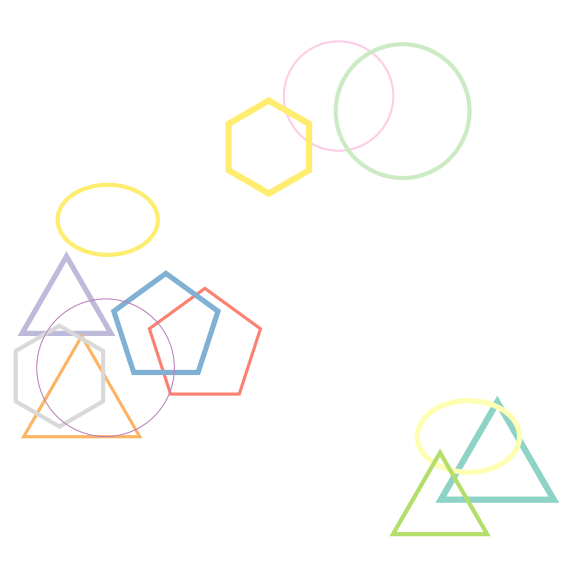[{"shape": "triangle", "thickness": 3, "radius": 0.56, "center": [0.861, 0.19]}, {"shape": "oval", "thickness": 2.5, "radius": 0.44, "center": [0.811, 0.243]}, {"shape": "triangle", "thickness": 2.5, "radius": 0.44, "center": [0.115, 0.466]}, {"shape": "pentagon", "thickness": 1.5, "radius": 0.51, "center": [0.355, 0.399]}, {"shape": "pentagon", "thickness": 2.5, "radius": 0.47, "center": [0.287, 0.431]}, {"shape": "triangle", "thickness": 1.5, "radius": 0.58, "center": [0.142, 0.301]}, {"shape": "triangle", "thickness": 2, "radius": 0.47, "center": [0.762, 0.121]}, {"shape": "circle", "thickness": 1, "radius": 0.47, "center": [0.586, 0.833]}, {"shape": "hexagon", "thickness": 2, "radius": 0.44, "center": [0.103, 0.348]}, {"shape": "circle", "thickness": 0.5, "radius": 0.6, "center": [0.183, 0.362]}, {"shape": "circle", "thickness": 2, "radius": 0.58, "center": [0.697, 0.807]}, {"shape": "hexagon", "thickness": 3, "radius": 0.4, "center": [0.466, 0.745]}, {"shape": "oval", "thickness": 2, "radius": 0.43, "center": [0.187, 0.618]}]